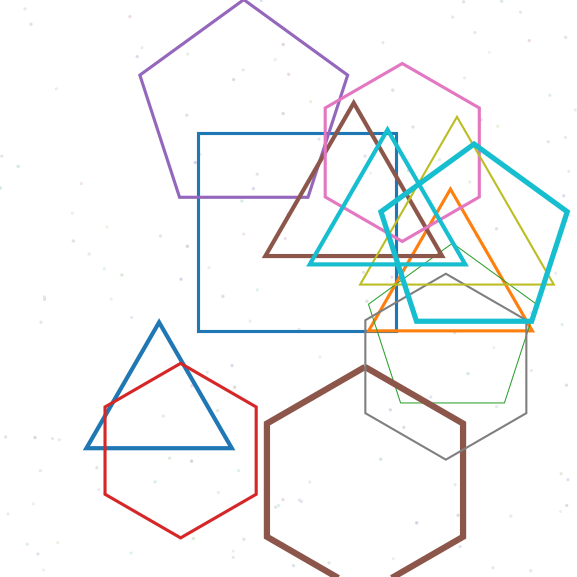[{"shape": "square", "thickness": 1.5, "radius": 0.86, "center": [0.514, 0.597]}, {"shape": "triangle", "thickness": 2, "radius": 0.73, "center": [0.275, 0.296]}, {"shape": "triangle", "thickness": 1.5, "radius": 0.82, "center": [0.78, 0.508]}, {"shape": "pentagon", "thickness": 0.5, "radius": 0.76, "center": [0.784, 0.425]}, {"shape": "hexagon", "thickness": 1.5, "radius": 0.76, "center": [0.313, 0.219]}, {"shape": "pentagon", "thickness": 1.5, "radius": 0.95, "center": [0.422, 0.811]}, {"shape": "triangle", "thickness": 2, "radius": 0.88, "center": [0.613, 0.644]}, {"shape": "hexagon", "thickness": 3, "radius": 0.98, "center": [0.632, 0.168]}, {"shape": "hexagon", "thickness": 1.5, "radius": 0.77, "center": [0.697, 0.735]}, {"shape": "hexagon", "thickness": 1, "radius": 0.8, "center": [0.772, 0.364]}, {"shape": "triangle", "thickness": 1, "radius": 0.97, "center": [0.791, 0.603]}, {"shape": "triangle", "thickness": 2, "radius": 0.78, "center": [0.671, 0.619]}, {"shape": "pentagon", "thickness": 2.5, "radius": 0.85, "center": [0.821, 0.58]}]